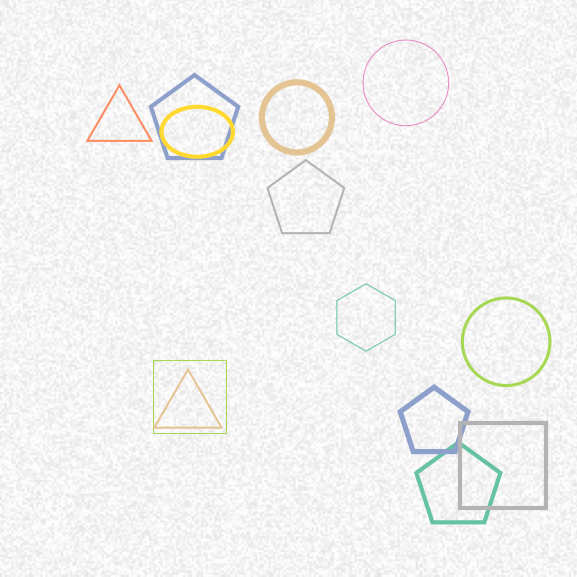[{"shape": "pentagon", "thickness": 2, "radius": 0.38, "center": [0.794, 0.157]}, {"shape": "hexagon", "thickness": 0.5, "radius": 0.29, "center": [0.634, 0.449]}, {"shape": "triangle", "thickness": 1, "radius": 0.32, "center": [0.207, 0.787]}, {"shape": "pentagon", "thickness": 2, "radius": 0.4, "center": [0.337, 0.79]}, {"shape": "pentagon", "thickness": 2.5, "radius": 0.31, "center": [0.752, 0.267]}, {"shape": "circle", "thickness": 0.5, "radius": 0.37, "center": [0.703, 0.856]}, {"shape": "circle", "thickness": 1.5, "radius": 0.38, "center": [0.876, 0.407]}, {"shape": "square", "thickness": 0.5, "radius": 0.32, "center": [0.328, 0.312]}, {"shape": "oval", "thickness": 2, "radius": 0.31, "center": [0.341, 0.771]}, {"shape": "circle", "thickness": 3, "radius": 0.3, "center": [0.514, 0.796]}, {"shape": "triangle", "thickness": 1, "radius": 0.34, "center": [0.325, 0.292]}, {"shape": "pentagon", "thickness": 1, "radius": 0.35, "center": [0.53, 0.652]}, {"shape": "square", "thickness": 2, "radius": 0.37, "center": [0.871, 0.193]}]